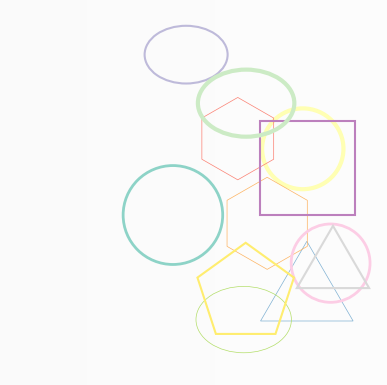[{"shape": "circle", "thickness": 2, "radius": 0.64, "center": [0.446, 0.442]}, {"shape": "circle", "thickness": 3, "radius": 0.52, "center": [0.781, 0.614]}, {"shape": "oval", "thickness": 1.5, "radius": 0.54, "center": [0.48, 0.858]}, {"shape": "hexagon", "thickness": 0.5, "radius": 0.53, "center": [0.614, 0.64]}, {"shape": "triangle", "thickness": 0.5, "radius": 0.69, "center": [0.792, 0.235]}, {"shape": "hexagon", "thickness": 0.5, "radius": 0.6, "center": [0.689, 0.42]}, {"shape": "oval", "thickness": 0.5, "radius": 0.62, "center": [0.629, 0.17]}, {"shape": "circle", "thickness": 2, "radius": 0.51, "center": [0.853, 0.316]}, {"shape": "triangle", "thickness": 1.5, "radius": 0.54, "center": [0.859, 0.306]}, {"shape": "square", "thickness": 1.5, "radius": 0.61, "center": [0.793, 0.564]}, {"shape": "oval", "thickness": 3, "radius": 0.62, "center": [0.635, 0.732]}, {"shape": "pentagon", "thickness": 1.5, "radius": 0.65, "center": [0.634, 0.239]}]